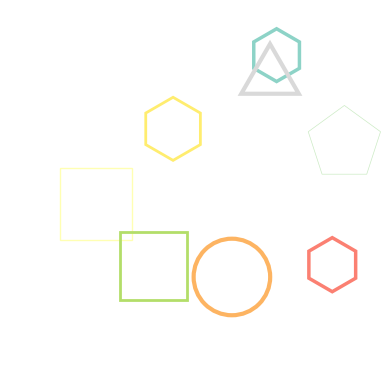[{"shape": "hexagon", "thickness": 2.5, "radius": 0.34, "center": [0.718, 0.857]}, {"shape": "square", "thickness": 1, "radius": 0.47, "center": [0.248, 0.47]}, {"shape": "hexagon", "thickness": 2.5, "radius": 0.35, "center": [0.863, 0.313]}, {"shape": "circle", "thickness": 3, "radius": 0.5, "center": [0.602, 0.281]}, {"shape": "square", "thickness": 2, "radius": 0.44, "center": [0.399, 0.309]}, {"shape": "triangle", "thickness": 3, "radius": 0.43, "center": [0.701, 0.8]}, {"shape": "pentagon", "thickness": 0.5, "radius": 0.49, "center": [0.895, 0.627]}, {"shape": "hexagon", "thickness": 2, "radius": 0.41, "center": [0.45, 0.665]}]